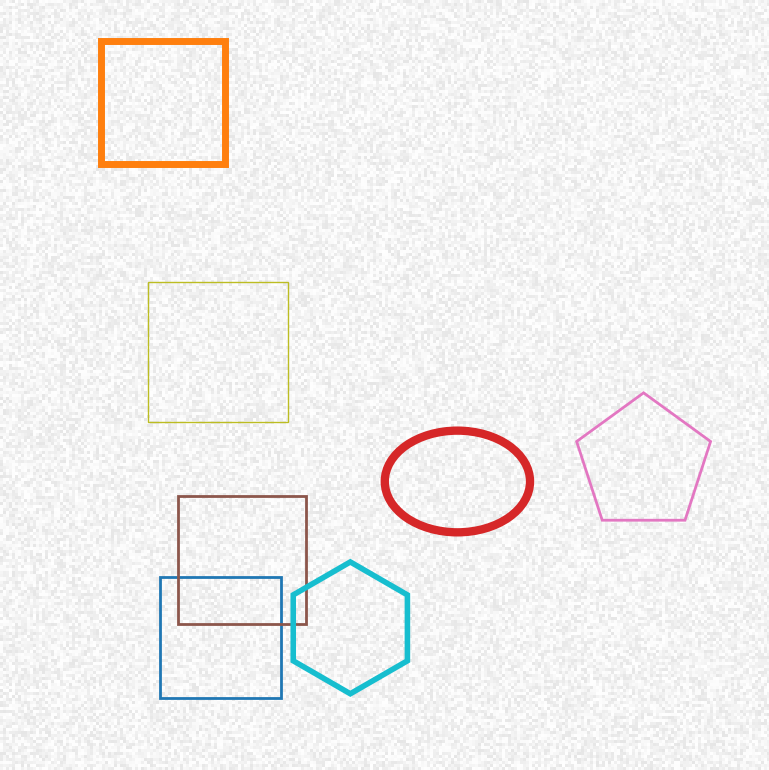[{"shape": "square", "thickness": 1, "radius": 0.39, "center": [0.287, 0.172]}, {"shape": "square", "thickness": 2.5, "radius": 0.4, "center": [0.212, 0.867]}, {"shape": "oval", "thickness": 3, "radius": 0.47, "center": [0.594, 0.375]}, {"shape": "square", "thickness": 1, "radius": 0.42, "center": [0.315, 0.273]}, {"shape": "pentagon", "thickness": 1, "radius": 0.46, "center": [0.836, 0.398]}, {"shape": "square", "thickness": 0.5, "radius": 0.46, "center": [0.283, 0.543]}, {"shape": "hexagon", "thickness": 2, "radius": 0.43, "center": [0.455, 0.185]}]